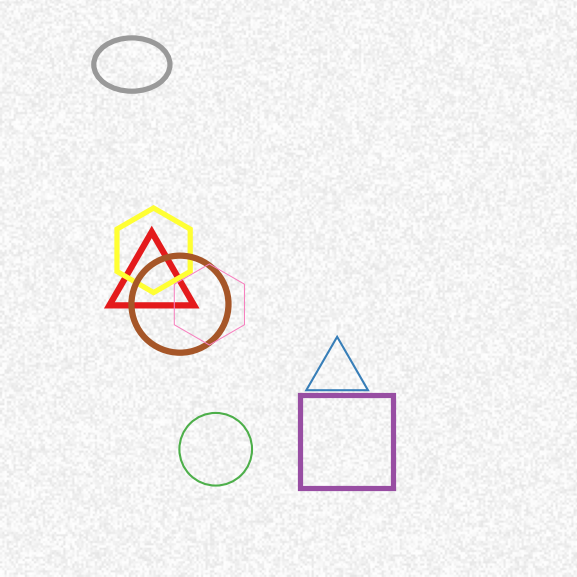[{"shape": "triangle", "thickness": 3, "radius": 0.42, "center": [0.263, 0.513]}, {"shape": "triangle", "thickness": 1, "radius": 0.31, "center": [0.584, 0.354]}, {"shape": "circle", "thickness": 1, "radius": 0.31, "center": [0.374, 0.221]}, {"shape": "square", "thickness": 2.5, "radius": 0.4, "center": [0.6, 0.235]}, {"shape": "hexagon", "thickness": 2.5, "radius": 0.37, "center": [0.266, 0.566]}, {"shape": "circle", "thickness": 3, "radius": 0.42, "center": [0.312, 0.472]}, {"shape": "hexagon", "thickness": 0.5, "radius": 0.35, "center": [0.363, 0.472]}, {"shape": "oval", "thickness": 2.5, "radius": 0.33, "center": [0.228, 0.887]}]